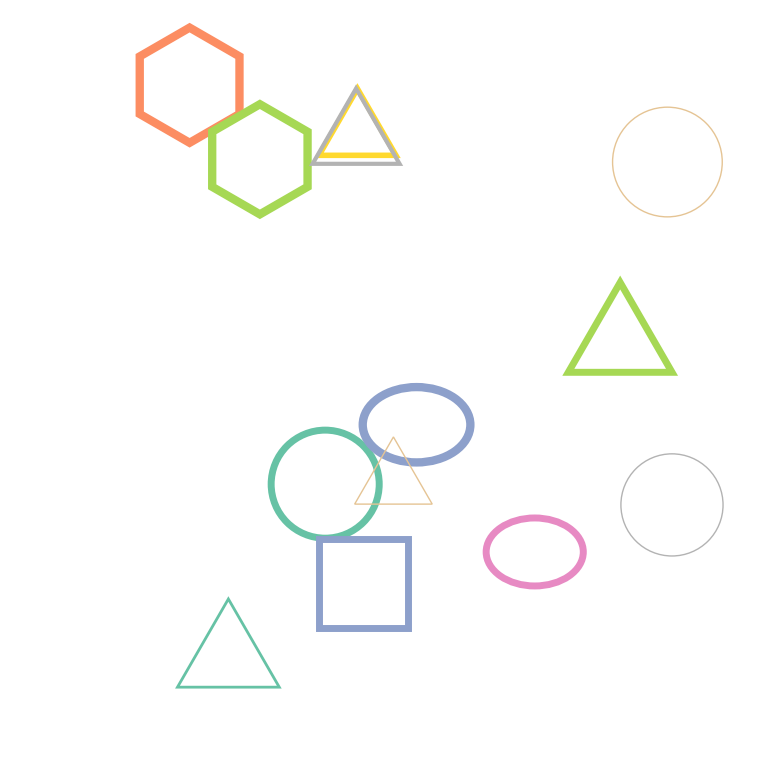[{"shape": "circle", "thickness": 2.5, "radius": 0.35, "center": [0.422, 0.371]}, {"shape": "triangle", "thickness": 1, "radius": 0.38, "center": [0.297, 0.146]}, {"shape": "hexagon", "thickness": 3, "radius": 0.37, "center": [0.246, 0.889]}, {"shape": "oval", "thickness": 3, "radius": 0.35, "center": [0.541, 0.448]}, {"shape": "square", "thickness": 2.5, "radius": 0.29, "center": [0.472, 0.242]}, {"shape": "oval", "thickness": 2.5, "radius": 0.32, "center": [0.694, 0.283]}, {"shape": "hexagon", "thickness": 3, "radius": 0.36, "center": [0.338, 0.793]}, {"shape": "triangle", "thickness": 2.5, "radius": 0.39, "center": [0.805, 0.555]}, {"shape": "triangle", "thickness": 2, "radius": 0.29, "center": [0.464, 0.827]}, {"shape": "circle", "thickness": 0.5, "radius": 0.36, "center": [0.867, 0.79]}, {"shape": "triangle", "thickness": 0.5, "radius": 0.29, "center": [0.511, 0.374]}, {"shape": "circle", "thickness": 0.5, "radius": 0.33, "center": [0.873, 0.344]}, {"shape": "triangle", "thickness": 1.5, "radius": 0.33, "center": [0.462, 0.82]}]